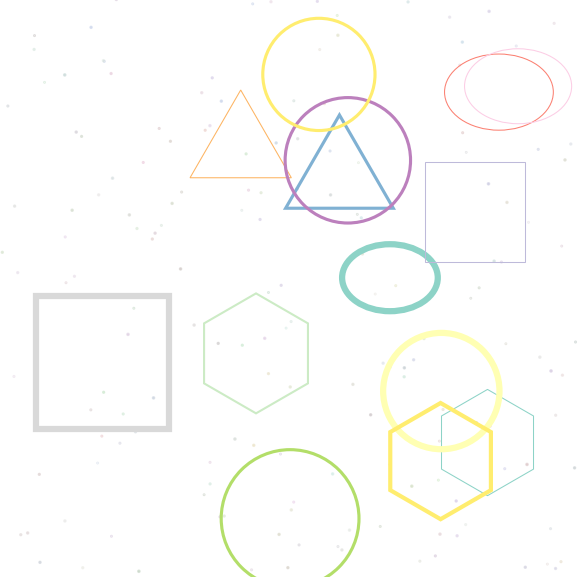[{"shape": "hexagon", "thickness": 0.5, "radius": 0.46, "center": [0.844, 0.233]}, {"shape": "oval", "thickness": 3, "radius": 0.41, "center": [0.675, 0.518]}, {"shape": "circle", "thickness": 3, "radius": 0.5, "center": [0.764, 0.322]}, {"shape": "square", "thickness": 0.5, "radius": 0.43, "center": [0.823, 0.632]}, {"shape": "oval", "thickness": 0.5, "radius": 0.47, "center": [0.864, 0.84]}, {"shape": "triangle", "thickness": 1.5, "radius": 0.54, "center": [0.588, 0.692]}, {"shape": "triangle", "thickness": 0.5, "radius": 0.51, "center": [0.417, 0.742]}, {"shape": "circle", "thickness": 1.5, "radius": 0.6, "center": [0.502, 0.101]}, {"shape": "oval", "thickness": 0.5, "radius": 0.46, "center": [0.897, 0.85]}, {"shape": "square", "thickness": 3, "radius": 0.58, "center": [0.177, 0.372]}, {"shape": "circle", "thickness": 1.5, "radius": 0.54, "center": [0.602, 0.722]}, {"shape": "hexagon", "thickness": 1, "radius": 0.52, "center": [0.443, 0.387]}, {"shape": "circle", "thickness": 1.5, "radius": 0.49, "center": [0.552, 0.87]}, {"shape": "hexagon", "thickness": 2, "radius": 0.5, "center": [0.763, 0.201]}]